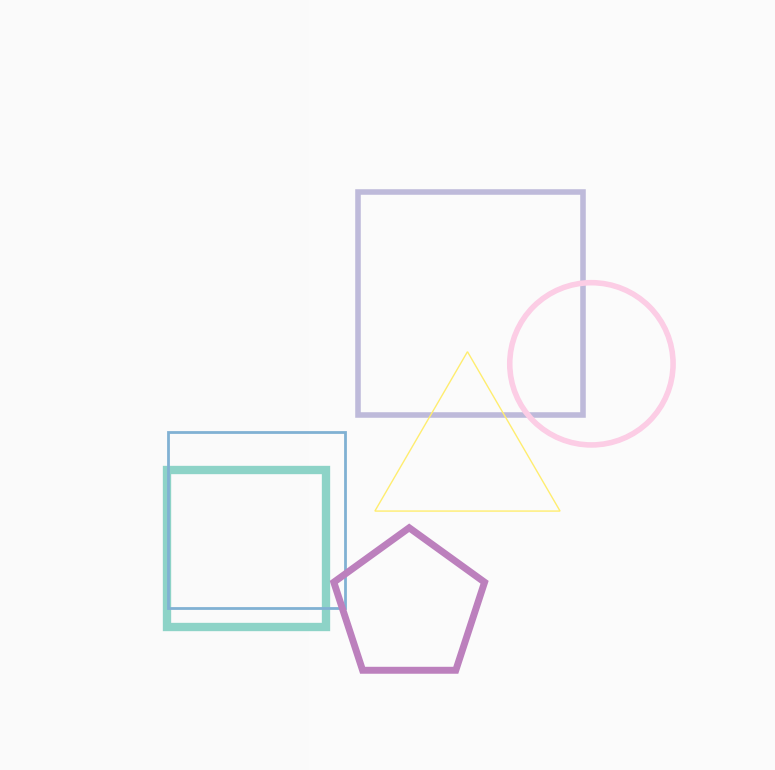[{"shape": "square", "thickness": 3, "radius": 0.51, "center": [0.318, 0.288]}, {"shape": "square", "thickness": 2, "radius": 0.72, "center": [0.607, 0.605]}, {"shape": "square", "thickness": 1, "radius": 0.57, "center": [0.331, 0.325]}, {"shape": "circle", "thickness": 2, "radius": 0.53, "center": [0.763, 0.528]}, {"shape": "pentagon", "thickness": 2.5, "radius": 0.51, "center": [0.528, 0.212]}, {"shape": "triangle", "thickness": 0.5, "radius": 0.69, "center": [0.603, 0.405]}]